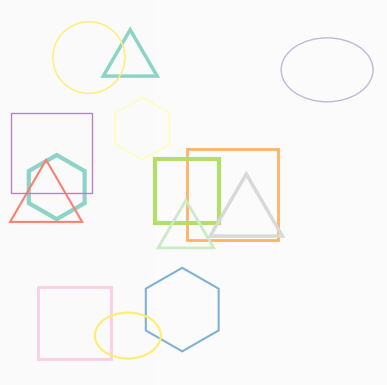[{"shape": "triangle", "thickness": 2.5, "radius": 0.4, "center": [0.336, 0.842]}, {"shape": "hexagon", "thickness": 3, "radius": 0.42, "center": [0.146, 0.514]}, {"shape": "hexagon", "thickness": 1, "radius": 0.4, "center": [0.368, 0.666]}, {"shape": "oval", "thickness": 1, "radius": 0.59, "center": [0.844, 0.819]}, {"shape": "triangle", "thickness": 1.5, "radius": 0.54, "center": [0.119, 0.477]}, {"shape": "hexagon", "thickness": 1.5, "radius": 0.54, "center": [0.47, 0.196]}, {"shape": "square", "thickness": 2, "radius": 0.59, "center": [0.599, 0.495]}, {"shape": "square", "thickness": 3, "radius": 0.41, "center": [0.484, 0.504]}, {"shape": "square", "thickness": 2, "radius": 0.47, "center": [0.192, 0.161]}, {"shape": "triangle", "thickness": 2.5, "radius": 0.54, "center": [0.636, 0.441]}, {"shape": "square", "thickness": 1, "radius": 0.52, "center": [0.133, 0.602]}, {"shape": "triangle", "thickness": 2, "radius": 0.41, "center": [0.48, 0.397]}, {"shape": "circle", "thickness": 1, "radius": 0.47, "center": [0.229, 0.85]}, {"shape": "oval", "thickness": 1.5, "radius": 0.43, "center": [0.33, 0.129]}]